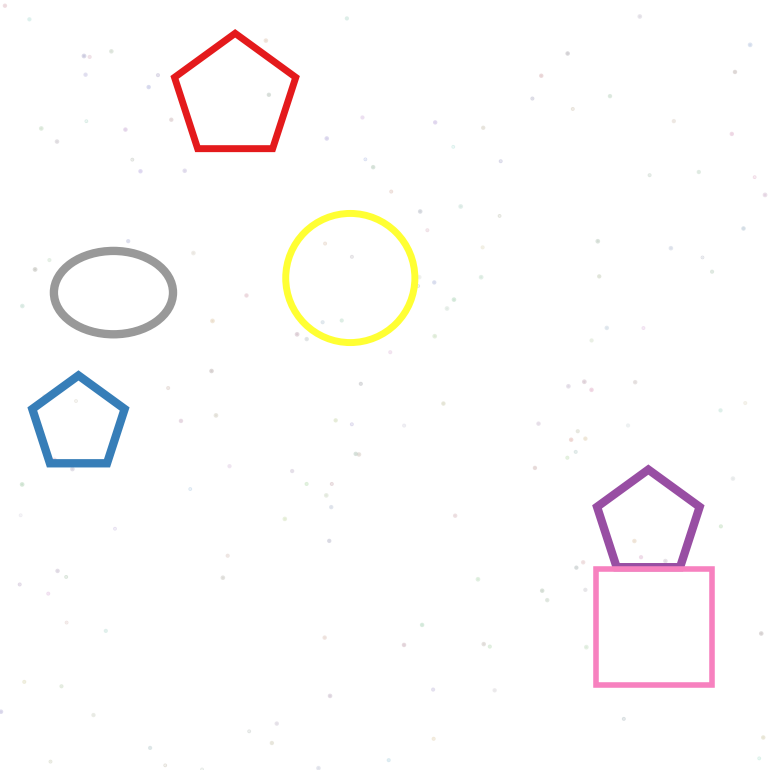[{"shape": "pentagon", "thickness": 2.5, "radius": 0.41, "center": [0.305, 0.874]}, {"shape": "pentagon", "thickness": 3, "radius": 0.32, "center": [0.102, 0.449]}, {"shape": "pentagon", "thickness": 3, "radius": 0.35, "center": [0.842, 0.32]}, {"shape": "circle", "thickness": 2.5, "radius": 0.42, "center": [0.455, 0.639]}, {"shape": "square", "thickness": 2, "radius": 0.38, "center": [0.849, 0.186]}, {"shape": "oval", "thickness": 3, "radius": 0.39, "center": [0.147, 0.62]}]